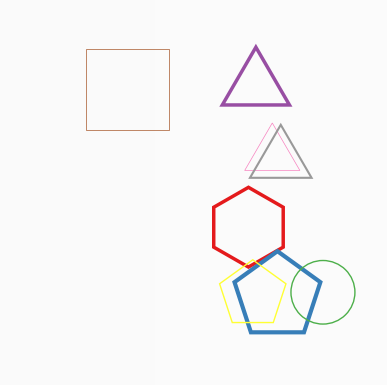[{"shape": "hexagon", "thickness": 2.5, "radius": 0.52, "center": [0.641, 0.41]}, {"shape": "pentagon", "thickness": 3, "radius": 0.58, "center": [0.716, 0.231]}, {"shape": "circle", "thickness": 1, "radius": 0.41, "center": [0.833, 0.241]}, {"shape": "triangle", "thickness": 2.5, "radius": 0.5, "center": [0.66, 0.777]}, {"shape": "pentagon", "thickness": 1, "radius": 0.45, "center": [0.652, 0.235]}, {"shape": "square", "thickness": 0.5, "radius": 0.53, "center": [0.329, 0.767]}, {"shape": "triangle", "thickness": 0.5, "radius": 0.41, "center": [0.703, 0.598]}, {"shape": "triangle", "thickness": 1.5, "radius": 0.46, "center": [0.725, 0.584]}]